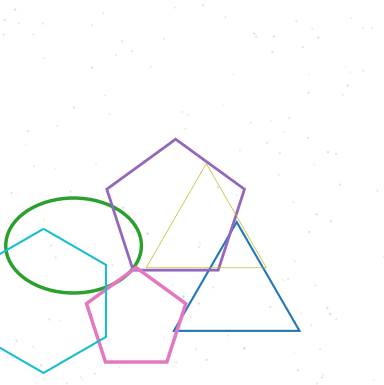[{"shape": "triangle", "thickness": 1.5, "radius": 0.94, "center": [0.615, 0.235]}, {"shape": "oval", "thickness": 2.5, "radius": 0.88, "center": [0.191, 0.362]}, {"shape": "pentagon", "thickness": 2, "radius": 0.94, "center": [0.456, 0.45]}, {"shape": "pentagon", "thickness": 2.5, "radius": 0.68, "center": [0.354, 0.169]}, {"shape": "triangle", "thickness": 0.5, "radius": 0.9, "center": [0.536, 0.395]}, {"shape": "hexagon", "thickness": 1.5, "radius": 0.94, "center": [0.113, 0.218]}]